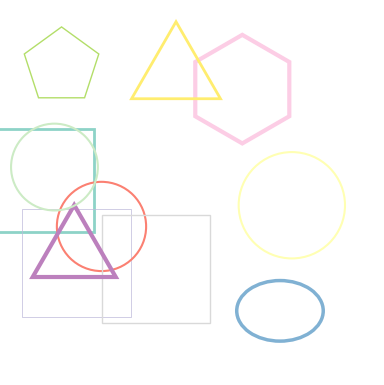[{"shape": "square", "thickness": 2, "radius": 0.67, "center": [0.11, 0.531]}, {"shape": "circle", "thickness": 1.5, "radius": 0.69, "center": [0.758, 0.467]}, {"shape": "square", "thickness": 0.5, "radius": 0.7, "center": [0.199, 0.317]}, {"shape": "circle", "thickness": 1.5, "radius": 0.58, "center": [0.264, 0.412]}, {"shape": "oval", "thickness": 2.5, "radius": 0.56, "center": [0.727, 0.193]}, {"shape": "pentagon", "thickness": 1, "radius": 0.51, "center": [0.16, 0.828]}, {"shape": "hexagon", "thickness": 3, "radius": 0.71, "center": [0.629, 0.768]}, {"shape": "square", "thickness": 1, "radius": 0.7, "center": [0.404, 0.301]}, {"shape": "triangle", "thickness": 3, "radius": 0.62, "center": [0.193, 0.343]}, {"shape": "circle", "thickness": 1.5, "radius": 0.56, "center": [0.141, 0.566]}, {"shape": "triangle", "thickness": 2, "radius": 0.67, "center": [0.457, 0.81]}]